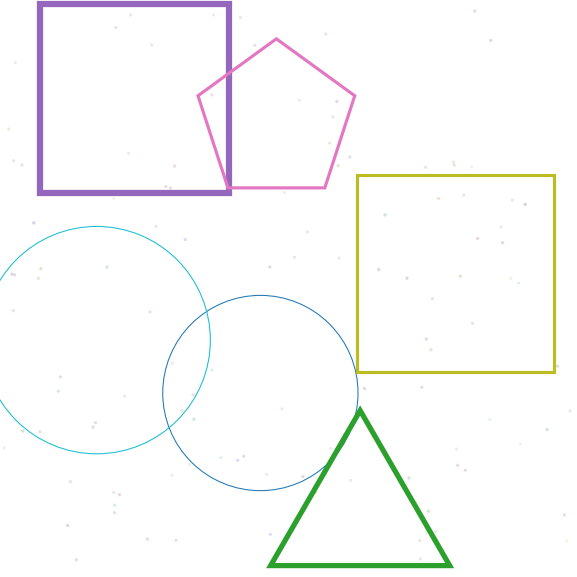[{"shape": "circle", "thickness": 0.5, "radius": 0.85, "center": [0.451, 0.319]}, {"shape": "triangle", "thickness": 2.5, "radius": 0.9, "center": [0.624, 0.109]}, {"shape": "square", "thickness": 3, "radius": 0.82, "center": [0.233, 0.828]}, {"shape": "pentagon", "thickness": 1.5, "radius": 0.71, "center": [0.479, 0.789]}, {"shape": "square", "thickness": 1.5, "radius": 0.85, "center": [0.788, 0.526]}, {"shape": "circle", "thickness": 0.5, "radius": 0.98, "center": [0.167, 0.41]}]